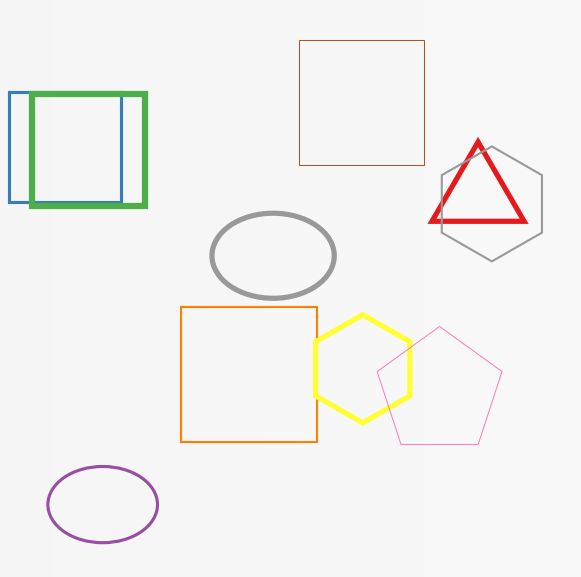[{"shape": "triangle", "thickness": 2.5, "radius": 0.46, "center": [0.822, 0.662]}, {"shape": "square", "thickness": 1.5, "radius": 0.48, "center": [0.112, 0.745]}, {"shape": "square", "thickness": 3, "radius": 0.48, "center": [0.152, 0.739]}, {"shape": "oval", "thickness": 1.5, "radius": 0.47, "center": [0.177, 0.125]}, {"shape": "square", "thickness": 1, "radius": 0.58, "center": [0.428, 0.35]}, {"shape": "hexagon", "thickness": 2.5, "radius": 0.47, "center": [0.624, 0.361]}, {"shape": "square", "thickness": 0.5, "radius": 0.54, "center": [0.622, 0.822]}, {"shape": "pentagon", "thickness": 0.5, "radius": 0.56, "center": [0.756, 0.321]}, {"shape": "hexagon", "thickness": 1, "radius": 0.5, "center": [0.846, 0.646]}, {"shape": "oval", "thickness": 2.5, "radius": 0.53, "center": [0.47, 0.556]}]